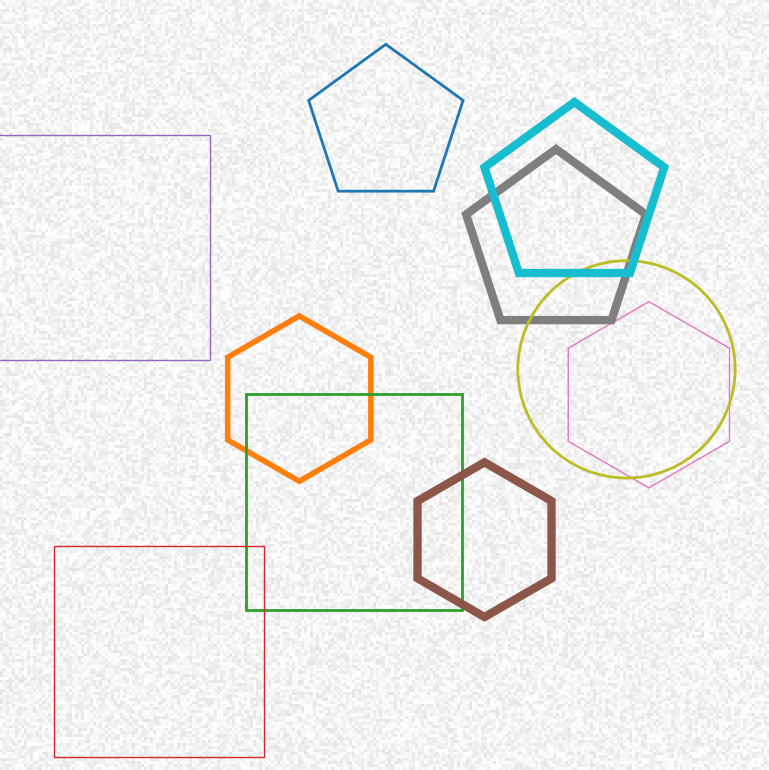[{"shape": "pentagon", "thickness": 1, "radius": 0.53, "center": [0.501, 0.837]}, {"shape": "hexagon", "thickness": 2, "radius": 0.54, "center": [0.389, 0.482]}, {"shape": "square", "thickness": 1, "radius": 0.7, "center": [0.46, 0.348]}, {"shape": "square", "thickness": 0.5, "radius": 0.68, "center": [0.206, 0.153]}, {"shape": "square", "thickness": 0.5, "radius": 0.73, "center": [0.127, 0.678]}, {"shape": "hexagon", "thickness": 3, "radius": 0.5, "center": [0.629, 0.299]}, {"shape": "hexagon", "thickness": 0.5, "radius": 0.6, "center": [0.843, 0.487]}, {"shape": "pentagon", "thickness": 3, "radius": 0.61, "center": [0.722, 0.684]}, {"shape": "circle", "thickness": 1, "radius": 0.71, "center": [0.814, 0.52]}, {"shape": "pentagon", "thickness": 3, "radius": 0.61, "center": [0.746, 0.745]}]